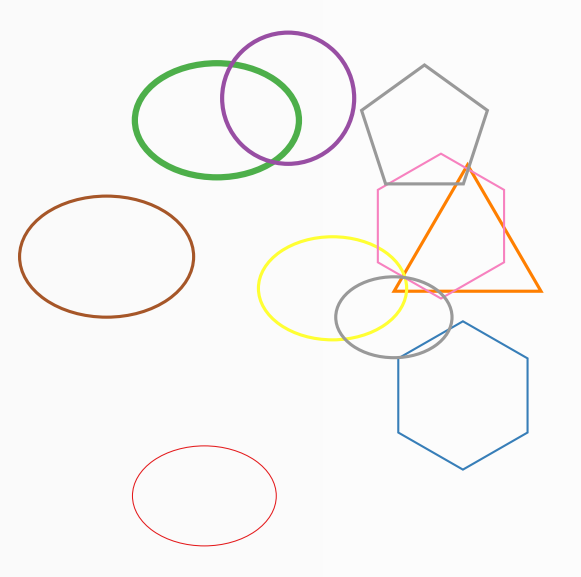[{"shape": "oval", "thickness": 0.5, "radius": 0.62, "center": [0.352, 0.14]}, {"shape": "hexagon", "thickness": 1, "radius": 0.64, "center": [0.796, 0.314]}, {"shape": "oval", "thickness": 3, "radius": 0.71, "center": [0.373, 0.791]}, {"shape": "circle", "thickness": 2, "radius": 0.57, "center": [0.496, 0.829]}, {"shape": "triangle", "thickness": 1.5, "radius": 0.73, "center": [0.804, 0.568]}, {"shape": "oval", "thickness": 1.5, "radius": 0.64, "center": [0.572, 0.5]}, {"shape": "oval", "thickness": 1.5, "radius": 0.75, "center": [0.183, 0.555]}, {"shape": "hexagon", "thickness": 1, "radius": 0.63, "center": [0.759, 0.608]}, {"shape": "pentagon", "thickness": 1.5, "radius": 0.57, "center": [0.73, 0.773]}, {"shape": "oval", "thickness": 1.5, "radius": 0.5, "center": [0.678, 0.45]}]